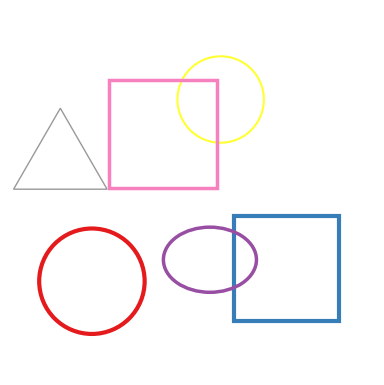[{"shape": "circle", "thickness": 3, "radius": 0.68, "center": [0.239, 0.27]}, {"shape": "square", "thickness": 3, "radius": 0.69, "center": [0.744, 0.302]}, {"shape": "oval", "thickness": 2.5, "radius": 0.6, "center": [0.545, 0.325]}, {"shape": "circle", "thickness": 1.5, "radius": 0.56, "center": [0.573, 0.742]}, {"shape": "square", "thickness": 2.5, "radius": 0.7, "center": [0.423, 0.652]}, {"shape": "triangle", "thickness": 1, "radius": 0.7, "center": [0.157, 0.579]}]